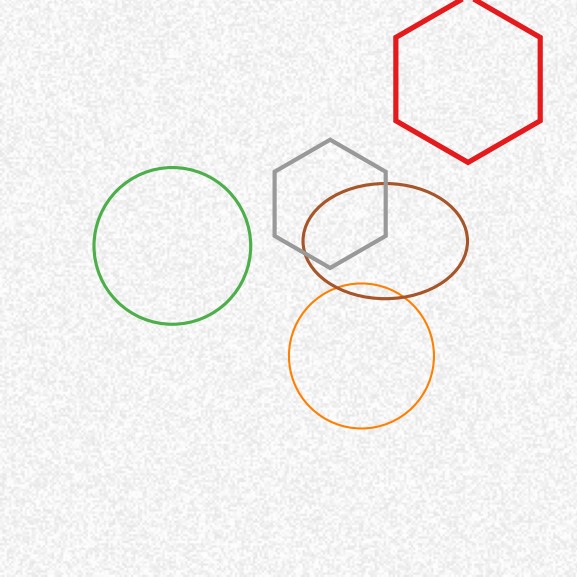[{"shape": "hexagon", "thickness": 2.5, "radius": 0.72, "center": [0.81, 0.862]}, {"shape": "circle", "thickness": 1.5, "radius": 0.68, "center": [0.298, 0.573]}, {"shape": "circle", "thickness": 1, "radius": 0.63, "center": [0.626, 0.383]}, {"shape": "oval", "thickness": 1.5, "radius": 0.71, "center": [0.667, 0.582]}, {"shape": "hexagon", "thickness": 2, "radius": 0.56, "center": [0.572, 0.646]}]